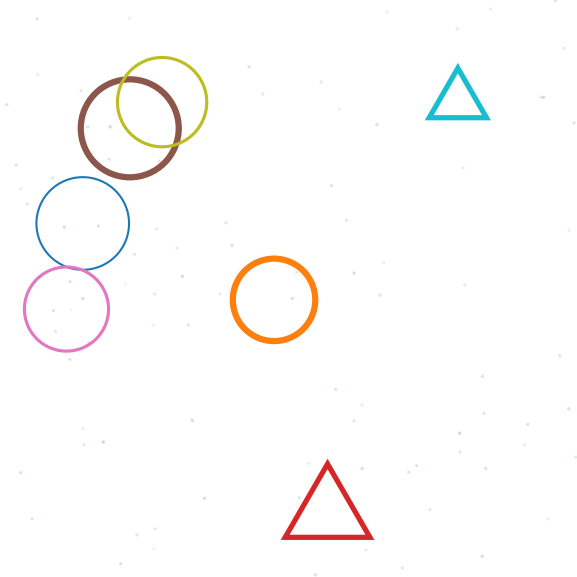[{"shape": "circle", "thickness": 1, "radius": 0.4, "center": [0.143, 0.612]}, {"shape": "circle", "thickness": 3, "radius": 0.36, "center": [0.475, 0.48]}, {"shape": "triangle", "thickness": 2.5, "radius": 0.42, "center": [0.567, 0.111]}, {"shape": "circle", "thickness": 3, "radius": 0.42, "center": [0.225, 0.777]}, {"shape": "circle", "thickness": 1.5, "radius": 0.36, "center": [0.115, 0.464]}, {"shape": "circle", "thickness": 1.5, "radius": 0.39, "center": [0.281, 0.822]}, {"shape": "triangle", "thickness": 2.5, "radius": 0.29, "center": [0.793, 0.824]}]